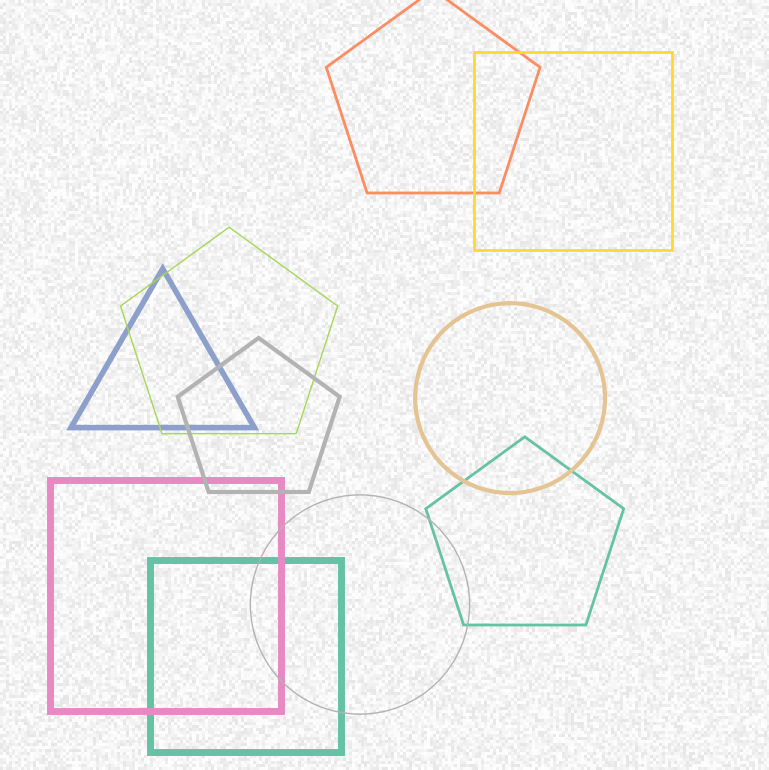[{"shape": "pentagon", "thickness": 1, "radius": 0.68, "center": [0.682, 0.298]}, {"shape": "square", "thickness": 2.5, "radius": 0.62, "center": [0.319, 0.148]}, {"shape": "pentagon", "thickness": 1, "radius": 0.73, "center": [0.563, 0.867]}, {"shape": "triangle", "thickness": 2, "radius": 0.69, "center": [0.211, 0.513]}, {"shape": "square", "thickness": 2.5, "radius": 0.75, "center": [0.214, 0.227]}, {"shape": "pentagon", "thickness": 0.5, "radius": 0.74, "center": [0.298, 0.557]}, {"shape": "square", "thickness": 1, "radius": 0.64, "center": [0.745, 0.804]}, {"shape": "circle", "thickness": 1.5, "radius": 0.62, "center": [0.662, 0.483]}, {"shape": "pentagon", "thickness": 1.5, "radius": 0.55, "center": [0.336, 0.451]}, {"shape": "circle", "thickness": 0.5, "radius": 0.71, "center": [0.467, 0.215]}]